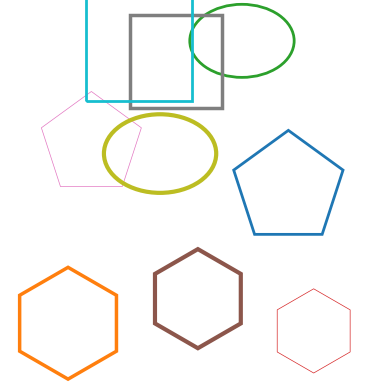[{"shape": "pentagon", "thickness": 2, "radius": 0.75, "center": [0.749, 0.512]}, {"shape": "hexagon", "thickness": 2.5, "radius": 0.73, "center": [0.177, 0.16]}, {"shape": "oval", "thickness": 2, "radius": 0.68, "center": [0.629, 0.894]}, {"shape": "hexagon", "thickness": 0.5, "radius": 0.55, "center": [0.815, 0.14]}, {"shape": "hexagon", "thickness": 3, "radius": 0.64, "center": [0.514, 0.224]}, {"shape": "pentagon", "thickness": 0.5, "radius": 0.68, "center": [0.237, 0.626]}, {"shape": "square", "thickness": 2.5, "radius": 0.6, "center": [0.458, 0.841]}, {"shape": "oval", "thickness": 3, "radius": 0.73, "center": [0.416, 0.601]}, {"shape": "square", "thickness": 2, "radius": 0.68, "center": [0.361, 0.874]}]